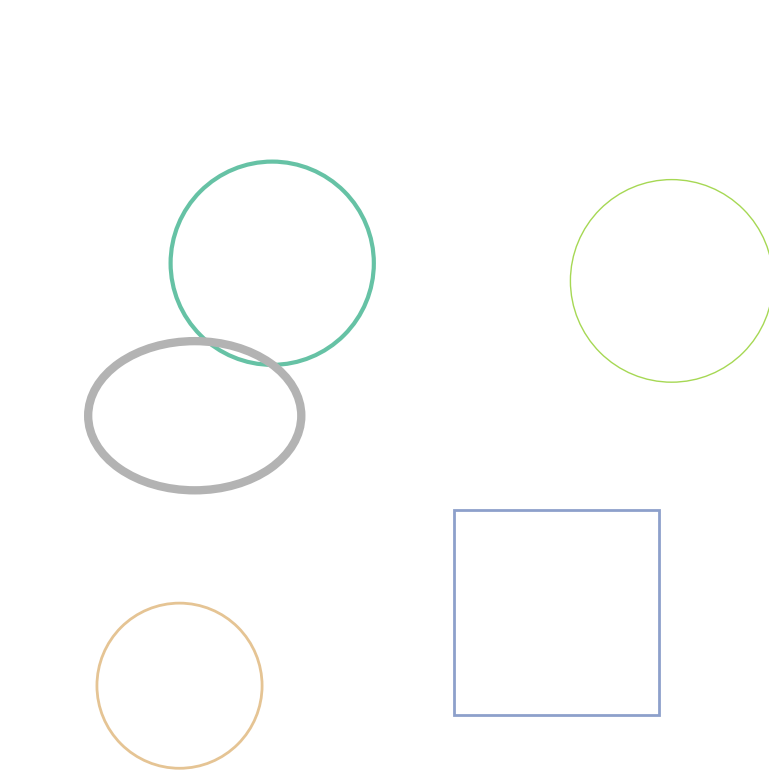[{"shape": "circle", "thickness": 1.5, "radius": 0.66, "center": [0.354, 0.658]}, {"shape": "square", "thickness": 1, "radius": 0.67, "center": [0.723, 0.205]}, {"shape": "circle", "thickness": 0.5, "radius": 0.66, "center": [0.872, 0.635]}, {"shape": "circle", "thickness": 1, "radius": 0.54, "center": [0.233, 0.109]}, {"shape": "oval", "thickness": 3, "radius": 0.69, "center": [0.253, 0.46]}]